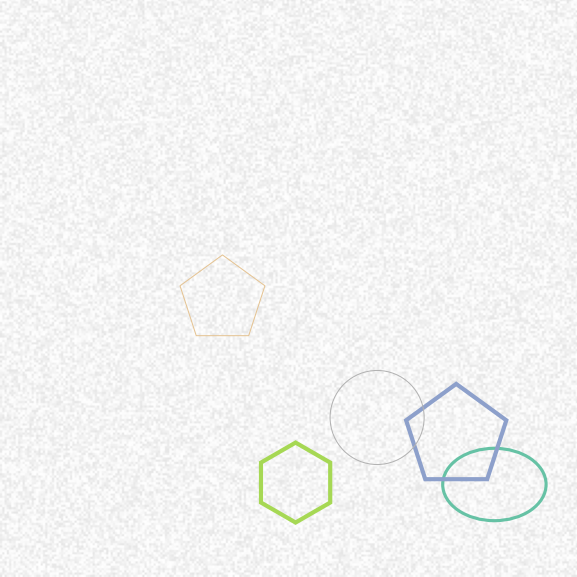[{"shape": "oval", "thickness": 1.5, "radius": 0.45, "center": [0.856, 0.16]}, {"shape": "pentagon", "thickness": 2, "radius": 0.46, "center": [0.79, 0.243]}, {"shape": "hexagon", "thickness": 2, "radius": 0.35, "center": [0.512, 0.164]}, {"shape": "pentagon", "thickness": 0.5, "radius": 0.39, "center": [0.385, 0.48]}, {"shape": "circle", "thickness": 0.5, "radius": 0.41, "center": [0.653, 0.276]}]